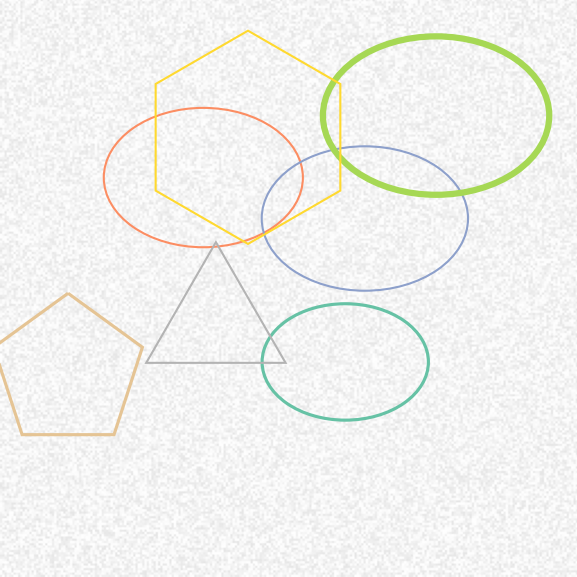[{"shape": "oval", "thickness": 1.5, "radius": 0.72, "center": [0.598, 0.372]}, {"shape": "oval", "thickness": 1, "radius": 0.86, "center": [0.352, 0.692]}, {"shape": "oval", "thickness": 1, "radius": 0.89, "center": [0.632, 0.621]}, {"shape": "oval", "thickness": 3, "radius": 0.98, "center": [0.755, 0.799]}, {"shape": "hexagon", "thickness": 1, "radius": 0.92, "center": [0.429, 0.761]}, {"shape": "pentagon", "thickness": 1.5, "radius": 0.68, "center": [0.118, 0.356]}, {"shape": "triangle", "thickness": 1, "radius": 0.7, "center": [0.374, 0.44]}]